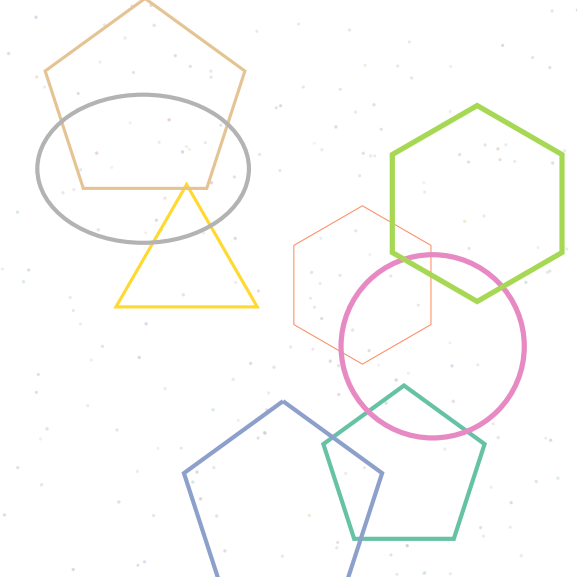[{"shape": "pentagon", "thickness": 2, "radius": 0.73, "center": [0.7, 0.185]}, {"shape": "hexagon", "thickness": 0.5, "radius": 0.69, "center": [0.628, 0.506]}, {"shape": "pentagon", "thickness": 2, "radius": 0.9, "center": [0.49, 0.124]}, {"shape": "circle", "thickness": 2.5, "radius": 0.79, "center": [0.749, 0.399]}, {"shape": "hexagon", "thickness": 2.5, "radius": 0.85, "center": [0.826, 0.647]}, {"shape": "triangle", "thickness": 1.5, "radius": 0.71, "center": [0.323, 0.538]}, {"shape": "pentagon", "thickness": 1.5, "radius": 0.91, "center": [0.251, 0.82]}, {"shape": "oval", "thickness": 2, "radius": 0.92, "center": [0.248, 0.707]}]